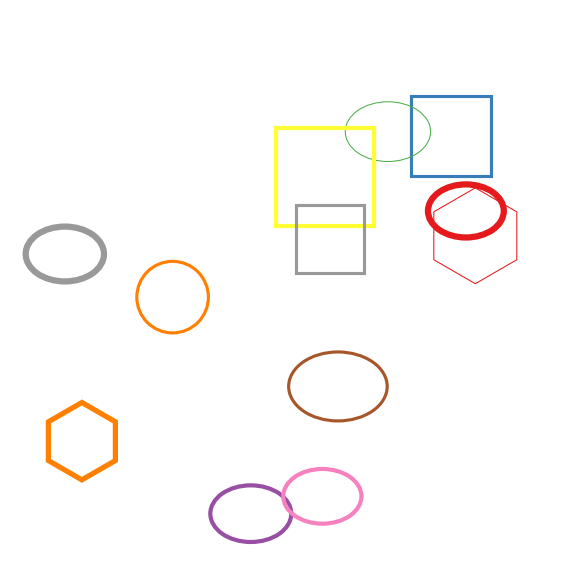[{"shape": "hexagon", "thickness": 0.5, "radius": 0.41, "center": [0.823, 0.591]}, {"shape": "oval", "thickness": 3, "radius": 0.33, "center": [0.807, 0.634]}, {"shape": "square", "thickness": 1.5, "radius": 0.35, "center": [0.781, 0.764]}, {"shape": "oval", "thickness": 0.5, "radius": 0.37, "center": [0.672, 0.771]}, {"shape": "oval", "thickness": 2, "radius": 0.35, "center": [0.434, 0.11]}, {"shape": "hexagon", "thickness": 2.5, "radius": 0.33, "center": [0.142, 0.235]}, {"shape": "circle", "thickness": 1.5, "radius": 0.31, "center": [0.299, 0.485]}, {"shape": "square", "thickness": 2, "radius": 0.42, "center": [0.563, 0.693]}, {"shape": "oval", "thickness": 1.5, "radius": 0.43, "center": [0.585, 0.33]}, {"shape": "oval", "thickness": 2, "radius": 0.34, "center": [0.558, 0.14]}, {"shape": "oval", "thickness": 3, "radius": 0.34, "center": [0.112, 0.559]}, {"shape": "square", "thickness": 1.5, "radius": 0.29, "center": [0.571, 0.585]}]